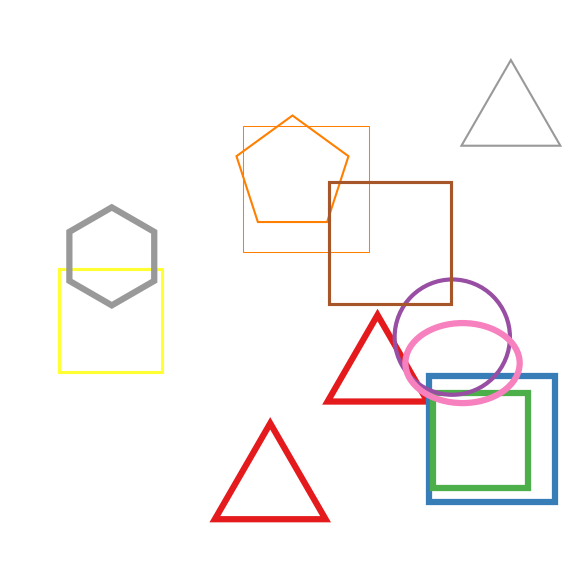[{"shape": "triangle", "thickness": 3, "radius": 0.5, "center": [0.654, 0.354]}, {"shape": "triangle", "thickness": 3, "radius": 0.55, "center": [0.468, 0.155]}, {"shape": "square", "thickness": 3, "radius": 0.55, "center": [0.852, 0.239]}, {"shape": "square", "thickness": 3, "radius": 0.41, "center": [0.832, 0.236]}, {"shape": "circle", "thickness": 2, "radius": 0.5, "center": [0.783, 0.415]}, {"shape": "square", "thickness": 0.5, "radius": 0.54, "center": [0.53, 0.673]}, {"shape": "pentagon", "thickness": 1, "radius": 0.51, "center": [0.506, 0.697]}, {"shape": "square", "thickness": 1.5, "radius": 0.44, "center": [0.192, 0.444]}, {"shape": "square", "thickness": 1.5, "radius": 0.53, "center": [0.676, 0.578]}, {"shape": "oval", "thickness": 3, "radius": 0.49, "center": [0.801, 0.37]}, {"shape": "hexagon", "thickness": 3, "radius": 0.42, "center": [0.194, 0.555]}, {"shape": "triangle", "thickness": 1, "radius": 0.49, "center": [0.885, 0.796]}]